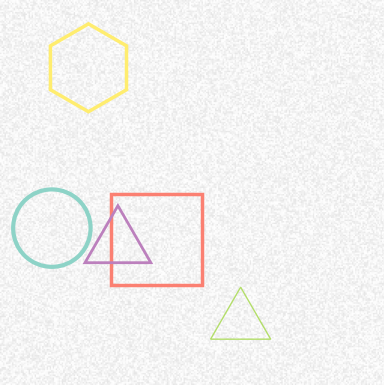[{"shape": "circle", "thickness": 3, "radius": 0.5, "center": [0.135, 0.407]}, {"shape": "square", "thickness": 2.5, "radius": 0.6, "center": [0.406, 0.378]}, {"shape": "triangle", "thickness": 1, "radius": 0.45, "center": [0.625, 0.164]}, {"shape": "triangle", "thickness": 2, "radius": 0.49, "center": [0.306, 0.367]}, {"shape": "hexagon", "thickness": 2.5, "radius": 0.57, "center": [0.23, 0.824]}]